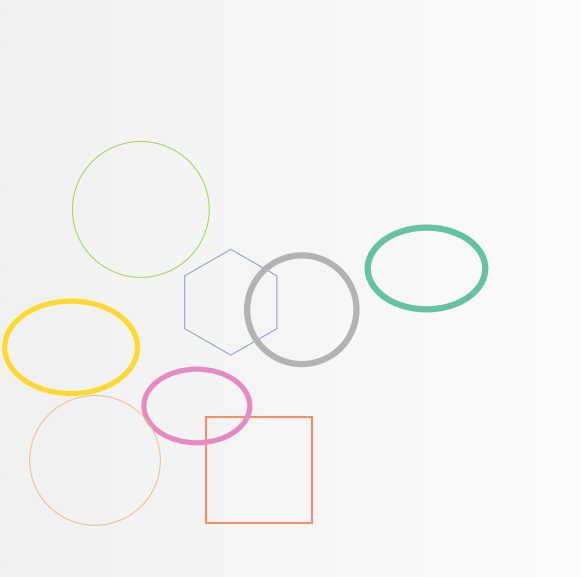[{"shape": "oval", "thickness": 3, "radius": 0.51, "center": [0.734, 0.534]}, {"shape": "square", "thickness": 1, "radius": 0.46, "center": [0.445, 0.186]}, {"shape": "hexagon", "thickness": 0.5, "radius": 0.46, "center": [0.397, 0.476]}, {"shape": "oval", "thickness": 2.5, "radius": 0.46, "center": [0.339, 0.296]}, {"shape": "circle", "thickness": 0.5, "radius": 0.59, "center": [0.242, 0.637]}, {"shape": "oval", "thickness": 2.5, "radius": 0.57, "center": [0.122, 0.398]}, {"shape": "circle", "thickness": 0.5, "radius": 0.56, "center": [0.163, 0.202]}, {"shape": "circle", "thickness": 3, "radius": 0.47, "center": [0.519, 0.463]}]